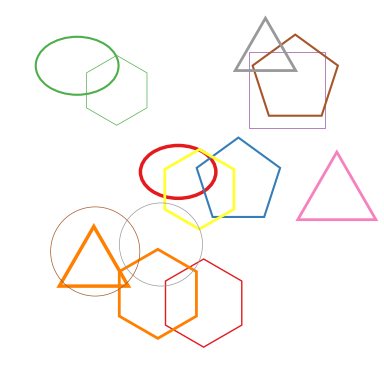[{"shape": "oval", "thickness": 2.5, "radius": 0.49, "center": [0.463, 0.554]}, {"shape": "hexagon", "thickness": 1, "radius": 0.57, "center": [0.529, 0.213]}, {"shape": "pentagon", "thickness": 1.5, "radius": 0.57, "center": [0.619, 0.529]}, {"shape": "hexagon", "thickness": 0.5, "radius": 0.45, "center": [0.303, 0.765]}, {"shape": "oval", "thickness": 1.5, "radius": 0.54, "center": [0.2, 0.829]}, {"shape": "square", "thickness": 0.5, "radius": 0.49, "center": [0.746, 0.766]}, {"shape": "hexagon", "thickness": 2, "radius": 0.58, "center": [0.41, 0.237]}, {"shape": "triangle", "thickness": 2.5, "radius": 0.52, "center": [0.244, 0.309]}, {"shape": "hexagon", "thickness": 2, "radius": 0.52, "center": [0.518, 0.508]}, {"shape": "pentagon", "thickness": 1.5, "radius": 0.58, "center": [0.767, 0.794]}, {"shape": "circle", "thickness": 0.5, "radius": 0.58, "center": [0.247, 0.347]}, {"shape": "triangle", "thickness": 2, "radius": 0.59, "center": [0.875, 0.488]}, {"shape": "circle", "thickness": 0.5, "radius": 0.54, "center": [0.418, 0.365]}, {"shape": "triangle", "thickness": 2, "radius": 0.45, "center": [0.689, 0.862]}]